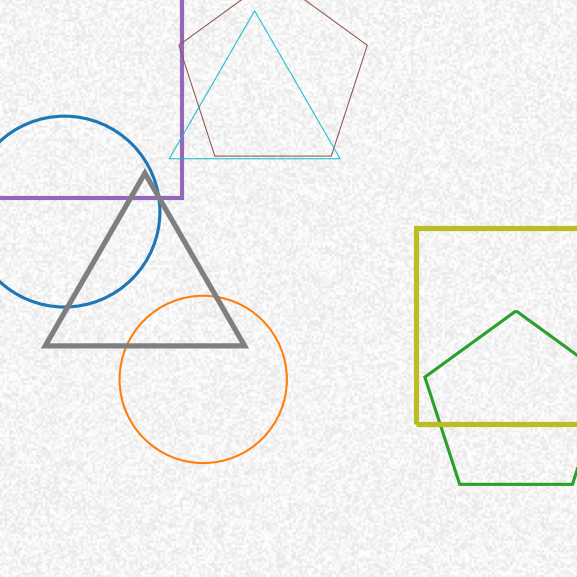[{"shape": "circle", "thickness": 1.5, "radius": 0.83, "center": [0.112, 0.633]}, {"shape": "circle", "thickness": 1, "radius": 0.72, "center": [0.352, 0.342]}, {"shape": "pentagon", "thickness": 1.5, "radius": 0.83, "center": [0.894, 0.295]}, {"shape": "square", "thickness": 2, "radius": 0.93, "center": [0.13, 0.843]}, {"shape": "pentagon", "thickness": 0.5, "radius": 0.86, "center": [0.473, 0.868]}, {"shape": "triangle", "thickness": 2.5, "radius": 1.0, "center": [0.251, 0.5]}, {"shape": "square", "thickness": 2.5, "radius": 0.85, "center": [0.89, 0.434]}, {"shape": "triangle", "thickness": 0.5, "radius": 0.85, "center": [0.441, 0.81]}]